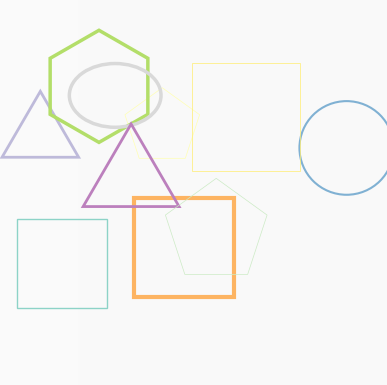[{"shape": "square", "thickness": 1, "radius": 0.58, "center": [0.16, 0.316]}, {"shape": "pentagon", "thickness": 0.5, "radius": 0.51, "center": [0.419, 0.671]}, {"shape": "triangle", "thickness": 2, "radius": 0.57, "center": [0.104, 0.649]}, {"shape": "circle", "thickness": 1.5, "radius": 0.61, "center": [0.894, 0.616]}, {"shape": "square", "thickness": 3, "radius": 0.64, "center": [0.474, 0.358]}, {"shape": "hexagon", "thickness": 2.5, "radius": 0.73, "center": [0.255, 0.776]}, {"shape": "oval", "thickness": 2.5, "radius": 0.59, "center": [0.297, 0.752]}, {"shape": "triangle", "thickness": 2, "radius": 0.71, "center": [0.338, 0.535]}, {"shape": "pentagon", "thickness": 0.5, "radius": 0.69, "center": [0.558, 0.399]}, {"shape": "square", "thickness": 0.5, "radius": 0.7, "center": [0.635, 0.696]}]